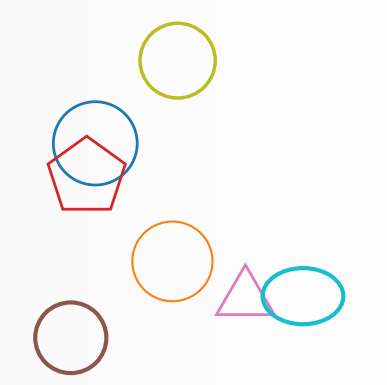[{"shape": "circle", "thickness": 2, "radius": 0.54, "center": [0.246, 0.628]}, {"shape": "circle", "thickness": 1.5, "radius": 0.52, "center": [0.445, 0.321]}, {"shape": "pentagon", "thickness": 2, "radius": 0.52, "center": [0.224, 0.541]}, {"shape": "circle", "thickness": 3, "radius": 0.46, "center": [0.183, 0.123]}, {"shape": "triangle", "thickness": 2, "radius": 0.43, "center": [0.633, 0.226]}, {"shape": "circle", "thickness": 2.5, "radius": 0.49, "center": [0.458, 0.842]}, {"shape": "oval", "thickness": 3, "radius": 0.52, "center": [0.782, 0.231]}]